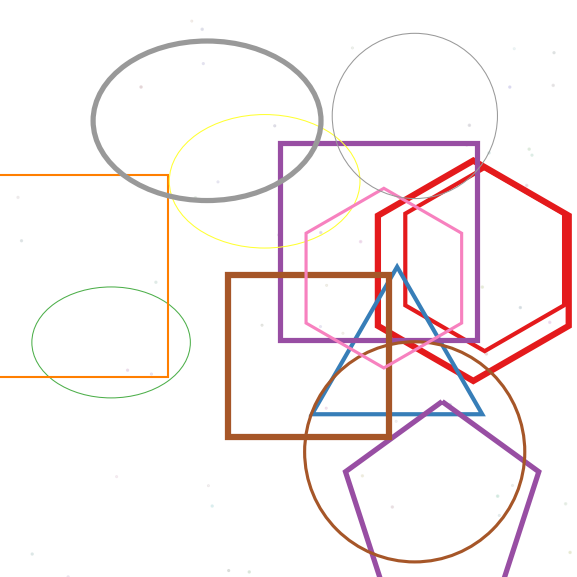[{"shape": "hexagon", "thickness": 3, "radius": 0.95, "center": [0.82, 0.53]}, {"shape": "hexagon", "thickness": 2, "radius": 0.79, "center": [0.839, 0.55]}, {"shape": "triangle", "thickness": 2, "radius": 0.85, "center": [0.688, 0.367]}, {"shape": "oval", "thickness": 0.5, "radius": 0.69, "center": [0.192, 0.406]}, {"shape": "pentagon", "thickness": 2.5, "radius": 0.88, "center": [0.766, 0.128]}, {"shape": "square", "thickness": 2.5, "radius": 0.85, "center": [0.655, 0.581]}, {"shape": "square", "thickness": 1, "radius": 0.87, "center": [0.116, 0.521]}, {"shape": "oval", "thickness": 0.5, "radius": 0.83, "center": [0.458, 0.685]}, {"shape": "square", "thickness": 3, "radius": 0.7, "center": [0.534, 0.383]}, {"shape": "circle", "thickness": 1.5, "radius": 0.95, "center": [0.718, 0.217]}, {"shape": "hexagon", "thickness": 1.5, "radius": 0.78, "center": [0.665, 0.518]}, {"shape": "oval", "thickness": 2.5, "radius": 0.99, "center": [0.359, 0.79]}, {"shape": "circle", "thickness": 0.5, "radius": 0.72, "center": [0.718, 0.798]}]